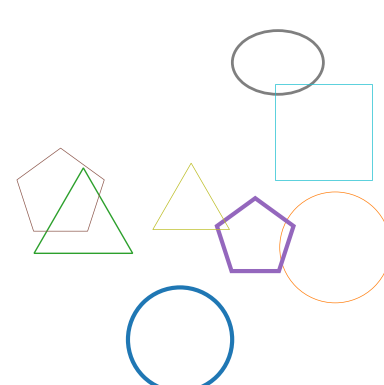[{"shape": "circle", "thickness": 3, "radius": 0.68, "center": [0.468, 0.118]}, {"shape": "circle", "thickness": 0.5, "radius": 0.72, "center": [0.871, 0.357]}, {"shape": "triangle", "thickness": 1, "radius": 0.74, "center": [0.217, 0.416]}, {"shape": "pentagon", "thickness": 3, "radius": 0.52, "center": [0.663, 0.381]}, {"shape": "pentagon", "thickness": 0.5, "radius": 0.6, "center": [0.157, 0.496]}, {"shape": "oval", "thickness": 2, "radius": 0.59, "center": [0.722, 0.838]}, {"shape": "triangle", "thickness": 0.5, "radius": 0.58, "center": [0.497, 0.461]}, {"shape": "square", "thickness": 0.5, "radius": 0.63, "center": [0.841, 0.657]}]